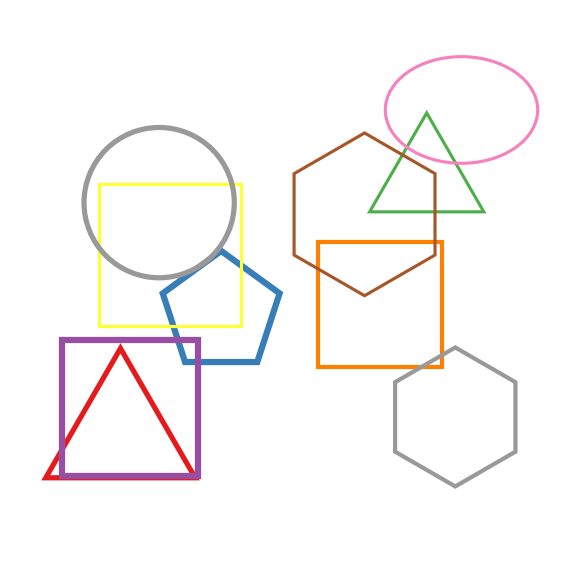[{"shape": "triangle", "thickness": 2.5, "radius": 0.75, "center": [0.209, 0.246]}, {"shape": "pentagon", "thickness": 3, "radius": 0.53, "center": [0.383, 0.458]}, {"shape": "triangle", "thickness": 1.5, "radius": 0.57, "center": [0.739, 0.689]}, {"shape": "square", "thickness": 3, "radius": 0.59, "center": [0.225, 0.293]}, {"shape": "square", "thickness": 2, "radius": 0.54, "center": [0.658, 0.472]}, {"shape": "square", "thickness": 1.5, "radius": 0.62, "center": [0.294, 0.558]}, {"shape": "hexagon", "thickness": 1.5, "radius": 0.7, "center": [0.631, 0.628]}, {"shape": "oval", "thickness": 1.5, "radius": 0.66, "center": [0.799, 0.809]}, {"shape": "circle", "thickness": 2.5, "radius": 0.65, "center": [0.276, 0.648]}, {"shape": "hexagon", "thickness": 2, "radius": 0.6, "center": [0.788, 0.277]}]